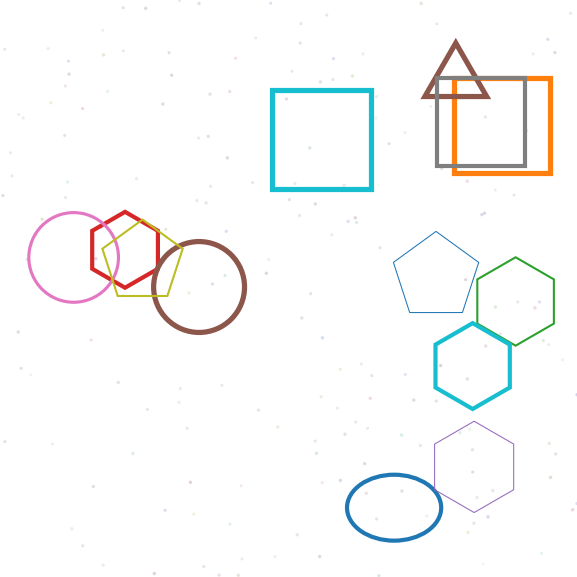[{"shape": "oval", "thickness": 2, "radius": 0.41, "center": [0.682, 0.12]}, {"shape": "pentagon", "thickness": 0.5, "radius": 0.39, "center": [0.755, 0.521]}, {"shape": "square", "thickness": 2.5, "radius": 0.41, "center": [0.869, 0.782]}, {"shape": "hexagon", "thickness": 1, "radius": 0.38, "center": [0.893, 0.477]}, {"shape": "hexagon", "thickness": 2, "radius": 0.33, "center": [0.217, 0.567]}, {"shape": "hexagon", "thickness": 0.5, "radius": 0.4, "center": [0.821, 0.191]}, {"shape": "circle", "thickness": 2.5, "radius": 0.39, "center": [0.345, 0.502]}, {"shape": "triangle", "thickness": 2.5, "radius": 0.31, "center": [0.789, 0.863]}, {"shape": "circle", "thickness": 1.5, "radius": 0.39, "center": [0.128, 0.553]}, {"shape": "square", "thickness": 2, "radius": 0.38, "center": [0.833, 0.788]}, {"shape": "pentagon", "thickness": 1, "radius": 0.37, "center": [0.247, 0.546]}, {"shape": "hexagon", "thickness": 2, "radius": 0.37, "center": [0.818, 0.365]}, {"shape": "square", "thickness": 2.5, "radius": 0.43, "center": [0.557, 0.758]}]